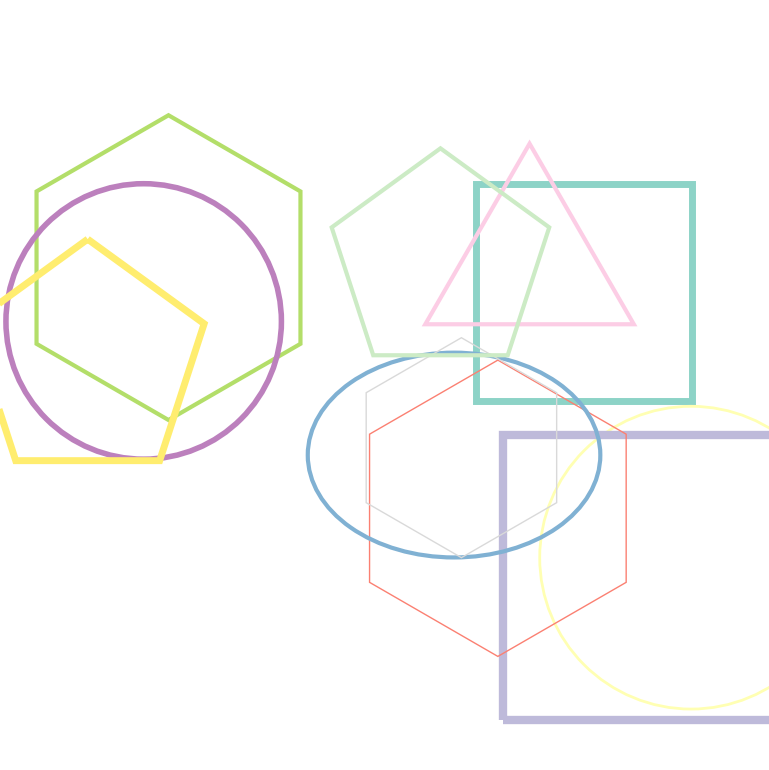[{"shape": "square", "thickness": 2.5, "radius": 0.7, "center": [0.758, 0.62]}, {"shape": "circle", "thickness": 1, "radius": 0.98, "center": [0.898, 0.276]}, {"shape": "square", "thickness": 3, "radius": 0.92, "center": [0.839, 0.25]}, {"shape": "hexagon", "thickness": 0.5, "radius": 0.96, "center": [0.647, 0.34]}, {"shape": "oval", "thickness": 1.5, "radius": 0.95, "center": [0.59, 0.409]}, {"shape": "hexagon", "thickness": 1.5, "radius": 0.99, "center": [0.219, 0.652]}, {"shape": "triangle", "thickness": 1.5, "radius": 0.78, "center": [0.688, 0.657]}, {"shape": "hexagon", "thickness": 0.5, "radius": 0.71, "center": [0.599, 0.419]}, {"shape": "circle", "thickness": 2, "radius": 0.89, "center": [0.187, 0.583]}, {"shape": "pentagon", "thickness": 1.5, "radius": 0.74, "center": [0.572, 0.659]}, {"shape": "pentagon", "thickness": 2.5, "radius": 0.8, "center": [0.114, 0.53]}]